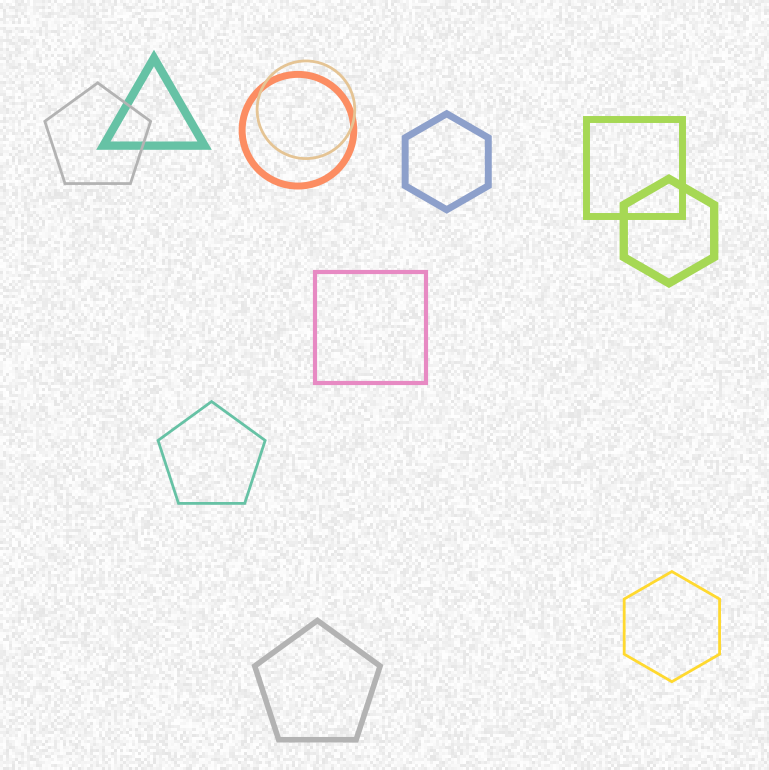[{"shape": "pentagon", "thickness": 1, "radius": 0.37, "center": [0.275, 0.405]}, {"shape": "triangle", "thickness": 3, "radius": 0.38, "center": [0.2, 0.849]}, {"shape": "circle", "thickness": 2.5, "radius": 0.36, "center": [0.387, 0.831]}, {"shape": "hexagon", "thickness": 2.5, "radius": 0.31, "center": [0.58, 0.79]}, {"shape": "square", "thickness": 1.5, "radius": 0.36, "center": [0.482, 0.575]}, {"shape": "square", "thickness": 2.5, "radius": 0.31, "center": [0.824, 0.782]}, {"shape": "hexagon", "thickness": 3, "radius": 0.34, "center": [0.869, 0.7]}, {"shape": "hexagon", "thickness": 1, "radius": 0.36, "center": [0.873, 0.186]}, {"shape": "circle", "thickness": 1, "radius": 0.32, "center": [0.397, 0.857]}, {"shape": "pentagon", "thickness": 2, "radius": 0.43, "center": [0.412, 0.109]}, {"shape": "pentagon", "thickness": 1, "radius": 0.36, "center": [0.127, 0.82]}]